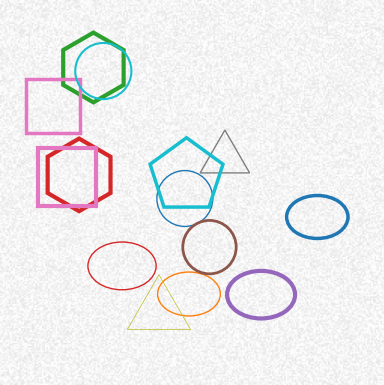[{"shape": "oval", "thickness": 2.5, "radius": 0.4, "center": [0.824, 0.436]}, {"shape": "circle", "thickness": 1, "radius": 0.36, "center": [0.48, 0.484]}, {"shape": "oval", "thickness": 1, "radius": 0.41, "center": [0.491, 0.236]}, {"shape": "hexagon", "thickness": 3, "radius": 0.45, "center": [0.243, 0.825]}, {"shape": "oval", "thickness": 1, "radius": 0.44, "center": [0.317, 0.309]}, {"shape": "hexagon", "thickness": 3, "radius": 0.47, "center": [0.205, 0.546]}, {"shape": "oval", "thickness": 3, "radius": 0.44, "center": [0.678, 0.235]}, {"shape": "circle", "thickness": 2, "radius": 0.35, "center": [0.544, 0.358]}, {"shape": "square", "thickness": 2.5, "radius": 0.35, "center": [0.138, 0.725]}, {"shape": "square", "thickness": 3, "radius": 0.37, "center": [0.173, 0.54]}, {"shape": "triangle", "thickness": 1, "radius": 0.37, "center": [0.584, 0.588]}, {"shape": "triangle", "thickness": 0.5, "radius": 0.47, "center": [0.413, 0.191]}, {"shape": "circle", "thickness": 1.5, "radius": 0.36, "center": [0.268, 0.816]}, {"shape": "pentagon", "thickness": 2.5, "radius": 0.5, "center": [0.484, 0.543]}]